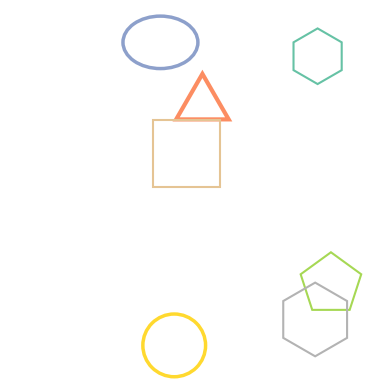[{"shape": "hexagon", "thickness": 1.5, "radius": 0.36, "center": [0.825, 0.854]}, {"shape": "triangle", "thickness": 3, "radius": 0.39, "center": [0.526, 0.729]}, {"shape": "oval", "thickness": 2.5, "radius": 0.49, "center": [0.417, 0.89]}, {"shape": "pentagon", "thickness": 1.5, "radius": 0.41, "center": [0.86, 0.262]}, {"shape": "circle", "thickness": 2.5, "radius": 0.41, "center": [0.453, 0.103]}, {"shape": "square", "thickness": 1.5, "radius": 0.44, "center": [0.485, 0.602]}, {"shape": "hexagon", "thickness": 1.5, "radius": 0.48, "center": [0.819, 0.17]}]